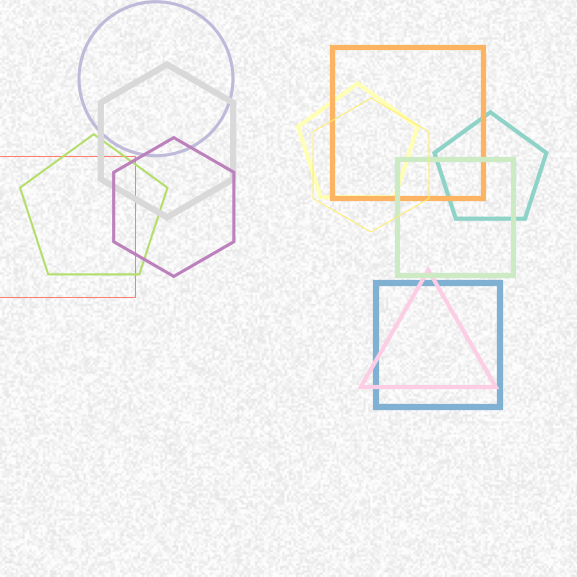[{"shape": "pentagon", "thickness": 2, "radius": 0.51, "center": [0.849, 0.703]}, {"shape": "pentagon", "thickness": 2, "radius": 0.54, "center": [0.62, 0.746]}, {"shape": "circle", "thickness": 1.5, "radius": 0.67, "center": [0.27, 0.863]}, {"shape": "square", "thickness": 0.5, "radius": 0.61, "center": [0.112, 0.607]}, {"shape": "square", "thickness": 3, "radius": 0.54, "center": [0.758, 0.402]}, {"shape": "square", "thickness": 2.5, "radius": 0.65, "center": [0.705, 0.787]}, {"shape": "pentagon", "thickness": 1, "radius": 0.67, "center": [0.162, 0.633]}, {"shape": "triangle", "thickness": 2, "radius": 0.68, "center": [0.742, 0.396]}, {"shape": "hexagon", "thickness": 3, "radius": 0.66, "center": [0.289, 0.755]}, {"shape": "hexagon", "thickness": 1.5, "radius": 0.6, "center": [0.301, 0.641]}, {"shape": "square", "thickness": 2.5, "radius": 0.5, "center": [0.788, 0.623]}, {"shape": "hexagon", "thickness": 0.5, "radius": 0.58, "center": [0.642, 0.713]}]